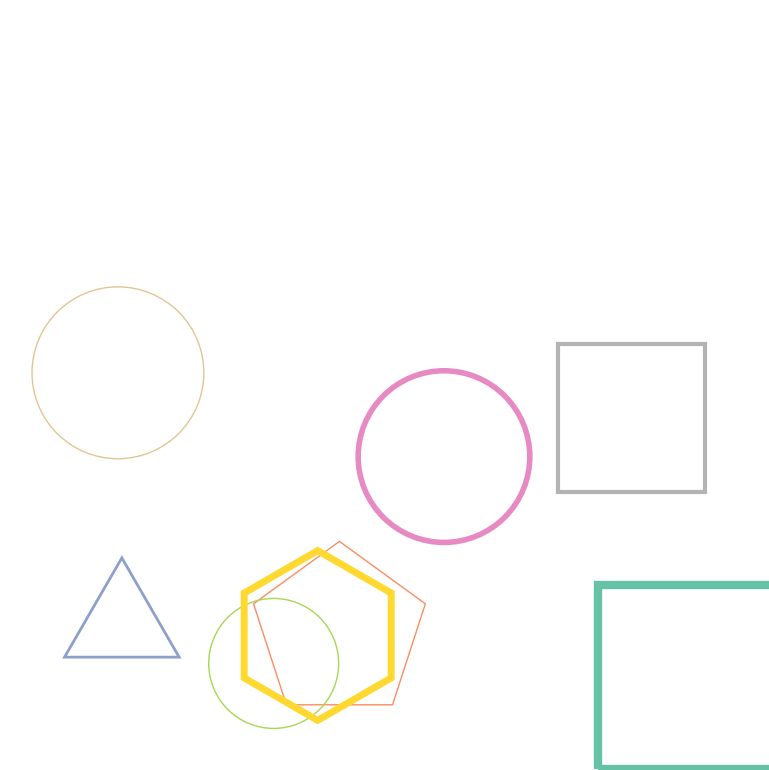[{"shape": "square", "thickness": 3, "radius": 0.6, "center": [0.896, 0.121]}, {"shape": "pentagon", "thickness": 0.5, "radius": 0.59, "center": [0.441, 0.18]}, {"shape": "triangle", "thickness": 1, "radius": 0.43, "center": [0.158, 0.19]}, {"shape": "circle", "thickness": 2, "radius": 0.56, "center": [0.577, 0.407]}, {"shape": "circle", "thickness": 0.5, "radius": 0.42, "center": [0.355, 0.138]}, {"shape": "hexagon", "thickness": 2.5, "radius": 0.55, "center": [0.413, 0.175]}, {"shape": "circle", "thickness": 0.5, "radius": 0.56, "center": [0.153, 0.516]}, {"shape": "square", "thickness": 1.5, "radius": 0.48, "center": [0.82, 0.457]}]